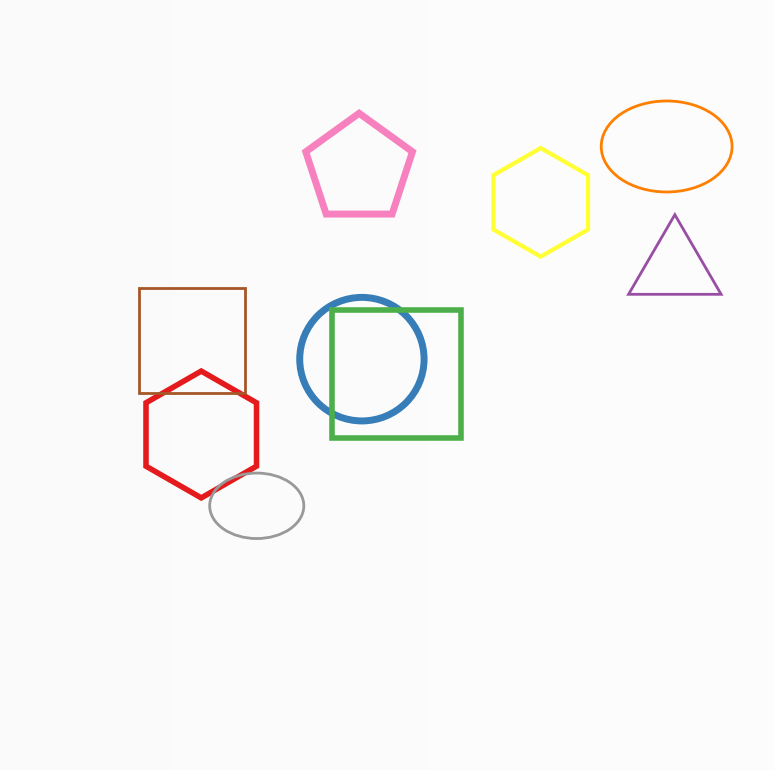[{"shape": "hexagon", "thickness": 2, "radius": 0.41, "center": [0.26, 0.436]}, {"shape": "circle", "thickness": 2.5, "radius": 0.4, "center": [0.467, 0.534]}, {"shape": "square", "thickness": 2, "radius": 0.42, "center": [0.512, 0.514]}, {"shape": "triangle", "thickness": 1, "radius": 0.34, "center": [0.871, 0.652]}, {"shape": "oval", "thickness": 1, "radius": 0.42, "center": [0.86, 0.81]}, {"shape": "hexagon", "thickness": 1.5, "radius": 0.35, "center": [0.698, 0.737]}, {"shape": "square", "thickness": 1, "radius": 0.34, "center": [0.247, 0.558]}, {"shape": "pentagon", "thickness": 2.5, "radius": 0.36, "center": [0.463, 0.781]}, {"shape": "oval", "thickness": 1, "radius": 0.3, "center": [0.331, 0.343]}]